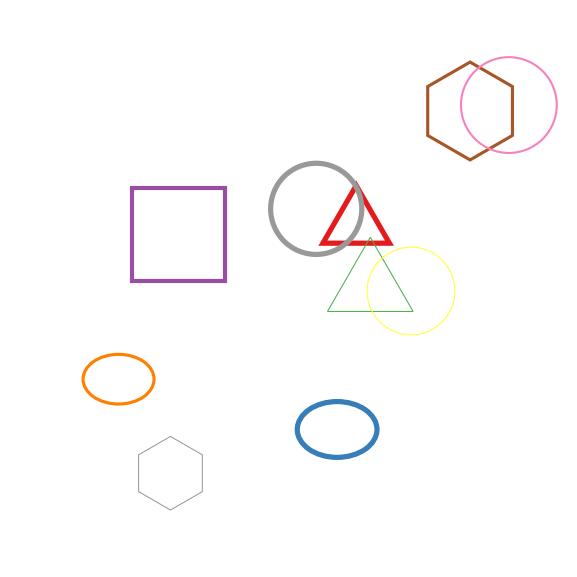[{"shape": "triangle", "thickness": 2.5, "radius": 0.33, "center": [0.617, 0.611]}, {"shape": "oval", "thickness": 2.5, "radius": 0.34, "center": [0.584, 0.255]}, {"shape": "triangle", "thickness": 0.5, "radius": 0.43, "center": [0.641, 0.503]}, {"shape": "square", "thickness": 2, "radius": 0.4, "center": [0.31, 0.593]}, {"shape": "oval", "thickness": 1.5, "radius": 0.31, "center": [0.205, 0.343]}, {"shape": "circle", "thickness": 0.5, "radius": 0.38, "center": [0.712, 0.495]}, {"shape": "hexagon", "thickness": 1.5, "radius": 0.42, "center": [0.814, 0.807]}, {"shape": "circle", "thickness": 1, "radius": 0.41, "center": [0.881, 0.817]}, {"shape": "circle", "thickness": 2.5, "radius": 0.39, "center": [0.548, 0.638]}, {"shape": "hexagon", "thickness": 0.5, "radius": 0.32, "center": [0.295, 0.18]}]